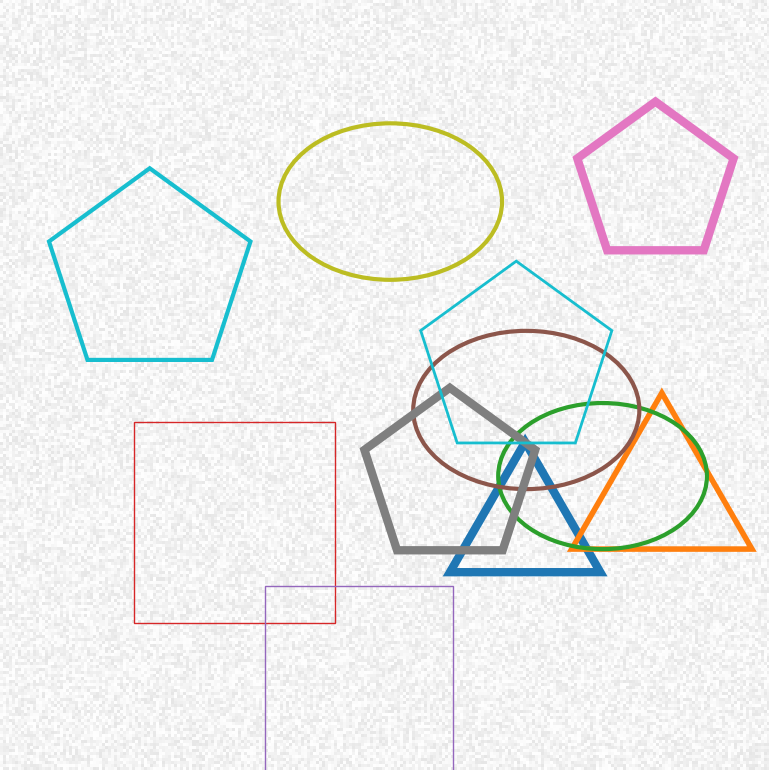[{"shape": "triangle", "thickness": 3, "radius": 0.56, "center": [0.682, 0.313]}, {"shape": "triangle", "thickness": 2, "radius": 0.68, "center": [0.86, 0.354]}, {"shape": "oval", "thickness": 1.5, "radius": 0.68, "center": [0.783, 0.382]}, {"shape": "square", "thickness": 0.5, "radius": 0.65, "center": [0.304, 0.321]}, {"shape": "square", "thickness": 0.5, "radius": 0.61, "center": [0.467, 0.117]}, {"shape": "oval", "thickness": 1.5, "radius": 0.73, "center": [0.683, 0.468]}, {"shape": "pentagon", "thickness": 3, "radius": 0.53, "center": [0.851, 0.761]}, {"shape": "pentagon", "thickness": 3, "radius": 0.58, "center": [0.584, 0.38]}, {"shape": "oval", "thickness": 1.5, "radius": 0.73, "center": [0.507, 0.738]}, {"shape": "pentagon", "thickness": 1, "radius": 0.65, "center": [0.67, 0.53]}, {"shape": "pentagon", "thickness": 1.5, "radius": 0.69, "center": [0.194, 0.644]}]